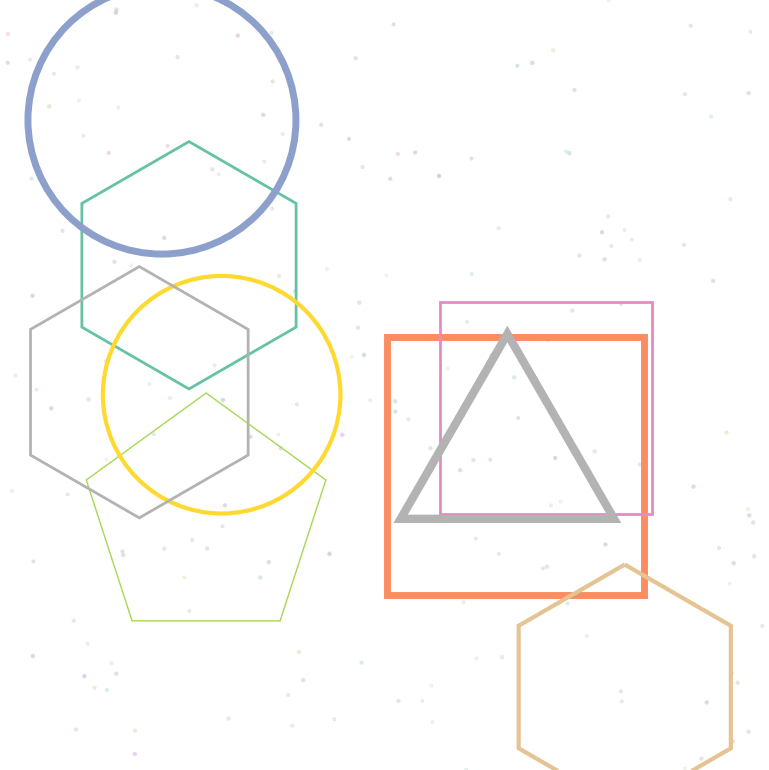[{"shape": "hexagon", "thickness": 1, "radius": 0.8, "center": [0.245, 0.656]}, {"shape": "square", "thickness": 2.5, "radius": 0.84, "center": [0.669, 0.395]}, {"shape": "circle", "thickness": 2.5, "radius": 0.87, "center": [0.21, 0.844]}, {"shape": "square", "thickness": 1, "radius": 0.69, "center": [0.709, 0.471]}, {"shape": "pentagon", "thickness": 0.5, "radius": 0.82, "center": [0.268, 0.326]}, {"shape": "circle", "thickness": 1.5, "radius": 0.77, "center": [0.288, 0.487]}, {"shape": "hexagon", "thickness": 1.5, "radius": 0.8, "center": [0.811, 0.108]}, {"shape": "triangle", "thickness": 3, "radius": 0.8, "center": [0.659, 0.406]}, {"shape": "hexagon", "thickness": 1, "radius": 0.82, "center": [0.181, 0.491]}]